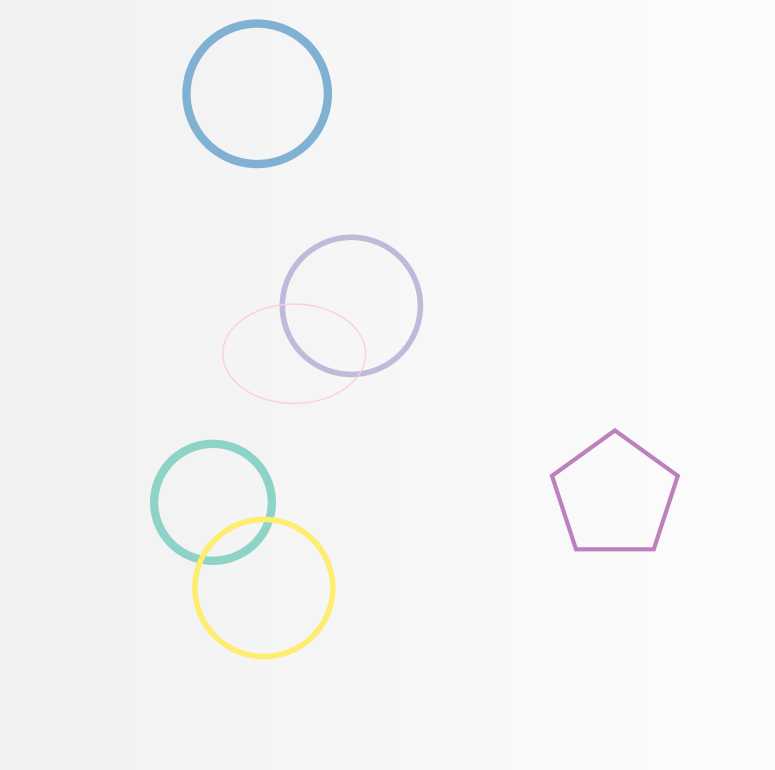[{"shape": "circle", "thickness": 3, "radius": 0.38, "center": [0.275, 0.348]}, {"shape": "circle", "thickness": 2, "radius": 0.45, "center": [0.453, 0.603]}, {"shape": "circle", "thickness": 3, "radius": 0.46, "center": [0.332, 0.878]}, {"shape": "oval", "thickness": 0.5, "radius": 0.46, "center": [0.38, 0.541]}, {"shape": "pentagon", "thickness": 1.5, "radius": 0.43, "center": [0.793, 0.356]}, {"shape": "circle", "thickness": 2, "radius": 0.44, "center": [0.34, 0.236]}]